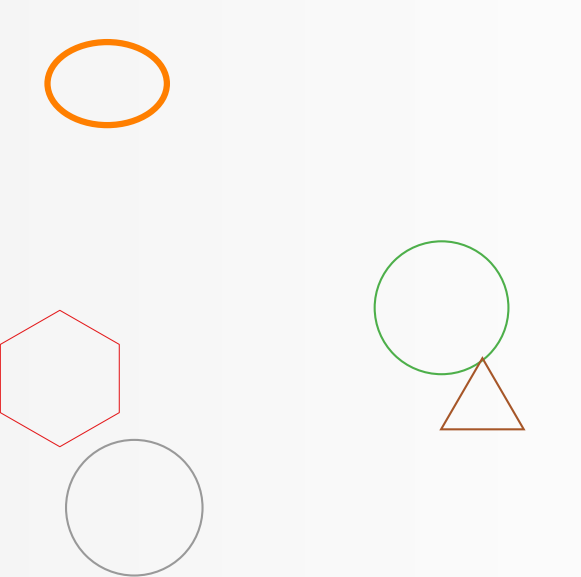[{"shape": "hexagon", "thickness": 0.5, "radius": 0.59, "center": [0.103, 0.344]}, {"shape": "circle", "thickness": 1, "radius": 0.58, "center": [0.76, 0.466]}, {"shape": "oval", "thickness": 3, "radius": 0.51, "center": [0.184, 0.854]}, {"shape": "triangle", "thickness": 1, "radius": 0.41, "center": [0.83, 0.297]}, {"shape": "circle", "thickness": 1, "radius": 0.59, "center": [0.231, 0.12]}]